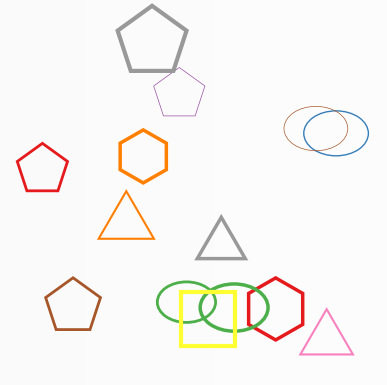[{"shape": "hexagon", "thickness": 2.5, "radius": 0.4, "center": [0.711, 0.198]}, {"shape": "pentagon", "thickness": 2, "radius": 0.34, "center": [0.109, 0.56]}, {"shape": "oval", "thickness": 1, "radius": 0.42, "center": [0.867, 0.654]}, {"shape": "oval", "thickness": 2, "radius": 0.38, "center": [0.481, 0.215]}, {"shape": "oval", "thickness": 2.5, "radius": 0.44, "center": [0.604, 0.201]}, {"shape": "pentagon", "thickness": 0.5, "radius": 0.35, "center": [0.463, 0.755]}, {"shape": "triangle", "thickness": 1.5, "radius": 0.41, "center": [0.326, 0.421]}, {"shape": "hexagon", "thickness": 2.5, "radius": 0.34, "center": [0.37, 0.594]}, {"shape": "square", "thickness": 3, "radius": 0.35, "center": [0.537, 0.172]}, {"shape": "oval", "thickness": 0.5, "radius": 0.41, "center": [0.815, 0.666]}, {"shape": "pentagon", "thickness": 2, "radius": 0.37, "center": [0.189, 0.204]}, {"shape": "triangle", "thickness": 1.5, "radius": 0.39, "center": [0.843, 0.119]}, {"shape": "pentagon", "thickness": 3, "radius": 0.47, "center": [0.392, 0.891]}, {"shape": "triangle", "thickness": 2.5, "radius": 0.36, "center": [0.571, 0.364]}]